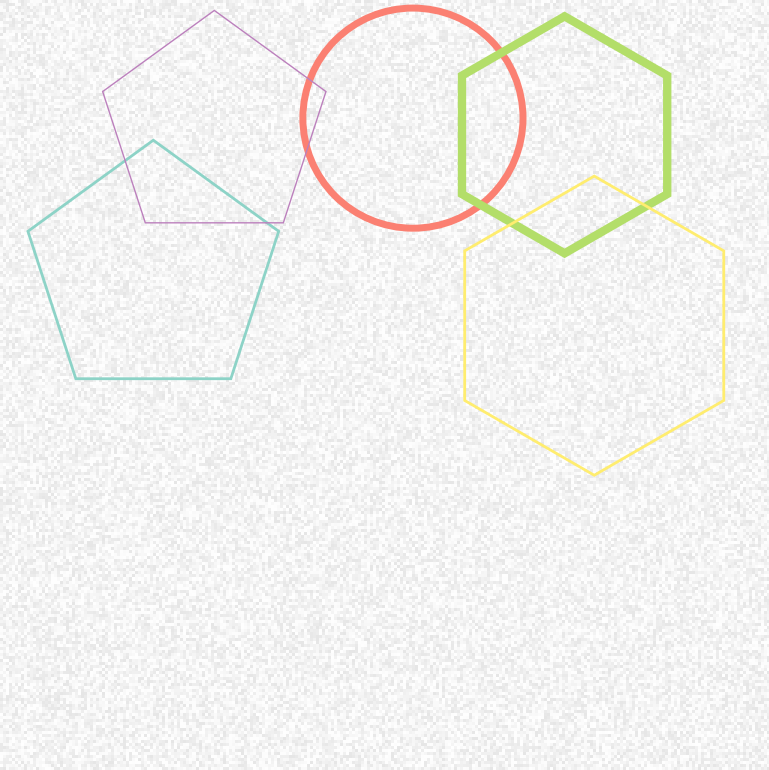[{"shape": "pentagon", "thickness": 1, "radius": 0.86, "center": [0.199, 0.647]}, {"shape": "circle", "thickness": 2.5, "radius": 0.71, "center": [0.536, 0.847]}, {"shape": "hexagon", "thickness": 3, "radius": 0.77, "center": [0.733, 0.825]}, {"shape": "pentagon", "thickness": 0.5, "radius": 0.76, "center": [0.278, 0.834]}, {"shape": "hexagon", "thickness": 1, "radius": 0.97, "center": [0.772, 0.577]}]